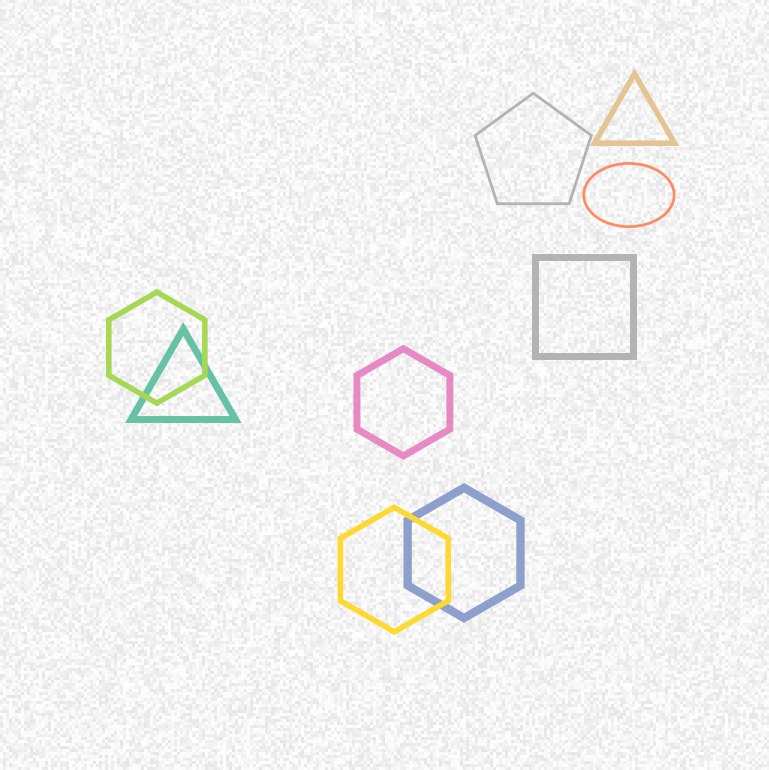[{"shape": "triangle", "thickness": 2.5, "radius": 0.39, "center": [0.238, 0.494]}, {"shape": "oval", "thickness": 1, "radius": 0.29, "center": [0.817, 0.747]}, {"shape": "hexagon", "thickness": 3, "radius": 0.42, "center": [0.603, 0.282]}, {"shape": "hexagon", "thickness": 2.5, "radius": 0.35, "center": [0.524, 0.478]}, {"shape": "hexagon", "thickness": 2, "radius": 0.36, "center": [0.204, 0.549]}, {"shape": "hexagon", "thickness": 2, "radius": 0.4, "center": [0.512, 0.26]}, {"shape": "triangle", "thickness": 2, "radius": 0.3, "center": [0.824, 0.844]}, {"shape": "pentagon", "thickness": 1, "radius": 0.4, "center": [0.693, 0.8]}, {"shape": "square", "thickness": 2.5, "radius": 0.32, "center": [0.759, 0.602]}]